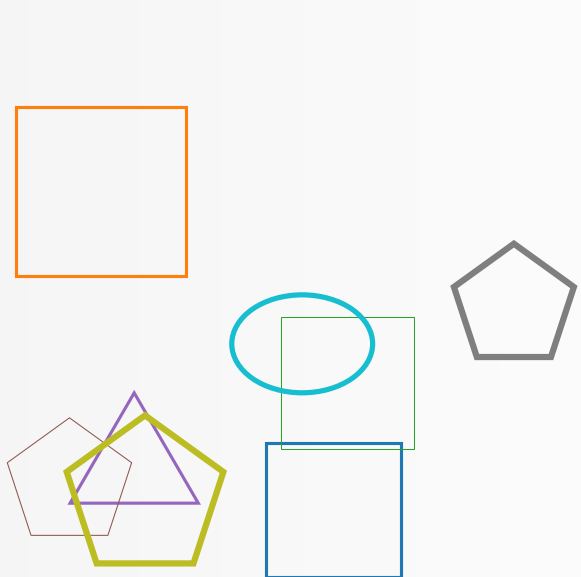[{"shape": "square", "thickness": 1.5, "radius": 0.58, "center": [0.574, 0.115]}, {"shape": "square", "thickness": 1.5, "radius": 0.73, "center": [0.174, 0.668]}, {"shape": "square", "thickness": 0.5, "radius": 0.57, "center": [0.598, 0.336]}, {"shape": "triangle", "thickness": 1.5, "radius": 0.64, "center": [0.231, 0.191]}, {"shape": "pentagon", "thickness": 0.5, "radius": 0.56, "center": [0.12, 0.163]}, {"shape": "pentagon", "thickness": 3, "radius": 0.54, "center": [0.884, 0.469]}, {"shape": "pentagon", "thickness": 3, "radius": 0.71, "center": [0.25, 0.138]}, {"shape": "oval", "thickness": 2.5, "radius": 0.61, "center": [0.52, 0.404]}]